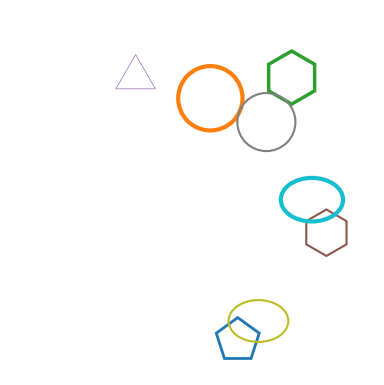[{"shape": "pentagon", "thickness": 2, "radius": 0.29, "center": [0.618, 0.116]}, {"shape": "circle", "thickness": 3, "radius": 0.42, "center": [0.546, 0.745]}, {"shape": "hexagon", "thickness": 2.5, "radius": 0.34, "center": [0.758, 0.798]}, {"shape": "triangle", "thickness": 0.5, "radius": 0.3, "center": [0.352, 0.799]}, {"shape": "hexagon", "thickness": 1.5, "radius": 0.3, "center": [0.848, 0.396]}, {"shape": "circle", "thickness": 1.5, "radius": 0.38, "center": [0.692, 0.683]}, {"shape": "oval", "thickness": 1.5, "radius": 0.39, "center": [0.671, 0.166]}, {"shape": "oval", "thickness": 3, "radius": 0.4, "center": [0.81, 0.481]}]